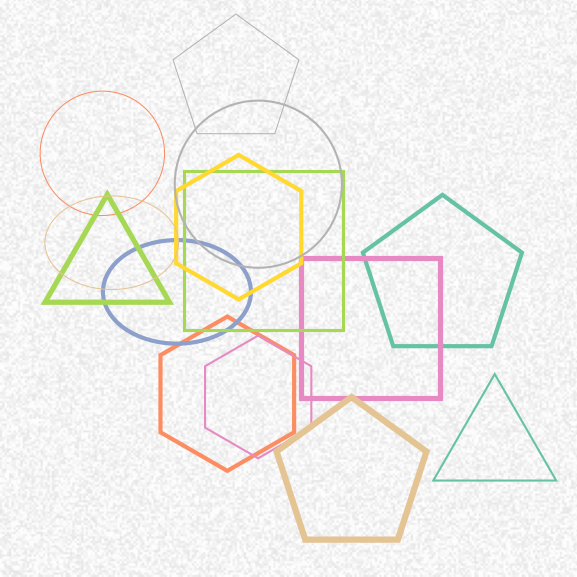[{"shape": "pentagon", "thickness": 2, "radius": 0.72, "center": [0.766, 0.517]}, {"shape": "triangle", "thickness": 1, "radius": 0.61, "center": [0.857, 0.228]}, {"shape": "circle", "thickness": 0.5, "radius": 0.54, "center": [0.177, 0.734]}, {"shape": "hexagon", "thickness": 2, "radius": 0.67, "center": [0.394, 0.317]}, {"shape": "oval", "thickness": 2, "radius": 0.64, "center": [0.306, 0.494]}, {"shape": "square", "thickness": 2.5, "radius": 0.6, "center": [0.642, 0.431]}, {"shape": "hexagon", "thickness": 1, "radius": 0.53, "center": [0.447, 0.312]}, {"shape": "square", "thickness": 1.5, "radius": 0.69, "center": [0.456, 0.565]}, {"shape": "triangle", "thickness": 2.5, "radius": 0.62, "center": [0.186, 0.538]}, {"shape": "hexagon", "thickness": 2, "radius": 0.63, "center": [0.413, 0.606]}, {"shape": "oval", "thickness": 0.5, "radius": 0.58, "center": [0.193, 0.579]}, {"shape": "pentagon", "thickness": 3, "radius": 0.68, "center": [0.609, 0.175]}, {"shape": "circle", "thickness": 1, "radius": 0.72, "center": [0.447, 0.68]}, {"shape": "pentagon", "thickness": 0.5, "radius": 0.57, "center": [0.409, 0.86]}]